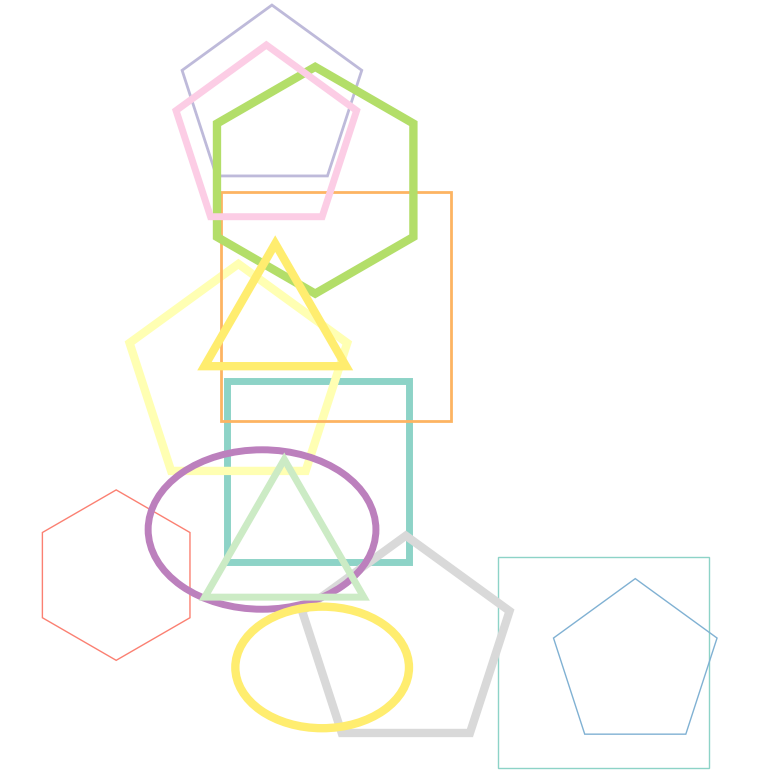[{"shape": "square", "thickness": 2.5, "radius": 0.59, "center": [0.413, 0.388]}, {"shape": "square", "thickness": 0.5, "radius": 0.68, "center": [0.784, 0.14]}, {"shape": "pentagon", "thickness": 3, "radius": 0.74, "center": [0.31, 0.509]}, {"shape": "pentagon", "thickness": 1, "radius": 0.61, "center": [0.353, 0.871]}, {"shape": "hexagon", "thickness": 0.5, "radius": 0.55, "center": [0.151, 0.253]}, {"shape": "pentagon", "thickness": 0.5, "radius": 0.56, "center": [0.825, 0.137]}, {"shape": "square", "thickness": 1, "radius": 0.75, "center": [0.436, 0.602]}, {"shape": "hexagon", "thickness": 3, "radius": 0.74, "center": [0.409, 0.766]}, {"shape": "pentagon", "thickness": 2.5, "radius": 0.62, "center": [0.346, 0.818]}, {"shape": "pentagon", "thickness": 3, "radius": 0.71, "center": [0.527, 0.163]}, {"shape": "oval", "thickness": 2.5, "radius": 0.74, "center": [0.34, 0.312]}, {"shape": "triangle", "thickness": 2.5, "radius": 0.6, "center": [0.369, 0.284]}, {"shape": "triangle", "thickness": 3, "radius": 0.53, "center": [0.357, 0.577]}, {"shape": "oval", "thickness": 3, "radius": 0.56, "center": [0.418, 0.133]}]